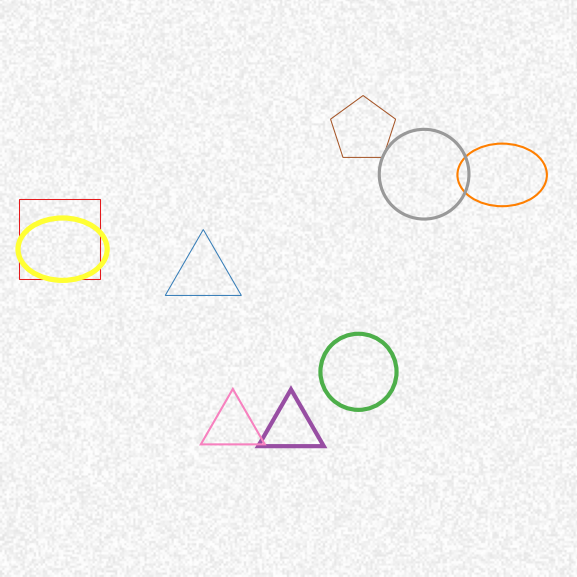[{"shape": "square", "thickness": 0.5, "radius": 0.35, "center": [0.103, 0.585]}, {"shape": "triangle", "thickness": 0.5, "radius": 0.38, "center": [0.352, 0.526]}, {"shape": "circle", "thickness": 2, "radius": 0.33, "center": [0.621, 0.355]}, {"shape": "triangle", "thickness": 2, "radius": 0.33, "center": [0.504, 0.259]}, {"shape": "oval", "thickness": 1, "radius": 0.39, "center": [0.87, 0.696]}, {"shape": "oval", "thickness": 2.5, "radius": 0.39, "center": [0.108, 0.568]}, {"shape": "pentagon", "thickness": 0.5, "radius": 0.3, "center": [0.629, 0.774]}, {"shape": "triangle", "thickness": 1, "radius": 0.32, "center": [0.403, 0.262]}, {"shape": "circle", "thickness": 1.5, "radius": 0.39, "center": [0.734, 0.698]}]